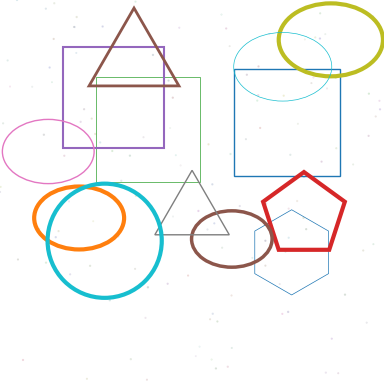[{"shape": "hexagon", "thickness": 0.5, "radius": 0.55, "center": [0.758, 0.345]}, {"shape": "square", "thickness": 1, "radius": 0.69, "center": [0.746, 0.682]}, {"shape": "oval", "thickness": 3, "radius": 0.58, "center": [0.206, 0.434]}, {"shape": "square", "thickness": 0.5, "radius": 0.68, "center": [0.385, 0.663]}, {"shape": "pentagon", "thickness": 3, "radius": 0.56, "center": [0.79, 0.441]}, {"shape": "square", "thickness": 1.5, "radius": 0.66, "center": [0.295, 0.746]}, {"shape": "triangle", "thickness": 2, "radius": 0.67, "center": [0.348, 0.844]}, {"shape": "oval", "thickness": 2.5, "radius": 0.52, "center": [0.602, 0.379]}, {"shape": "oval", "thickness": 1, "radius": 0.6, "center": [0.125, 0.606]}, {"shape": "triangle", "thickness": 1, "radius": 0.56, "center": [0.499, 0.446]}, {"shape": "oval", "thickness": 3, "radius": 0.68, "center": [0.859, 0.897]}, {"shape": "circle", "thickness": 3, "radius": 0.74, "center": [0.272, 0.375]}, {"shape": "oval", "thickness": 0.5, "radius": 0.64, "center": [0.734, 0.827]}]